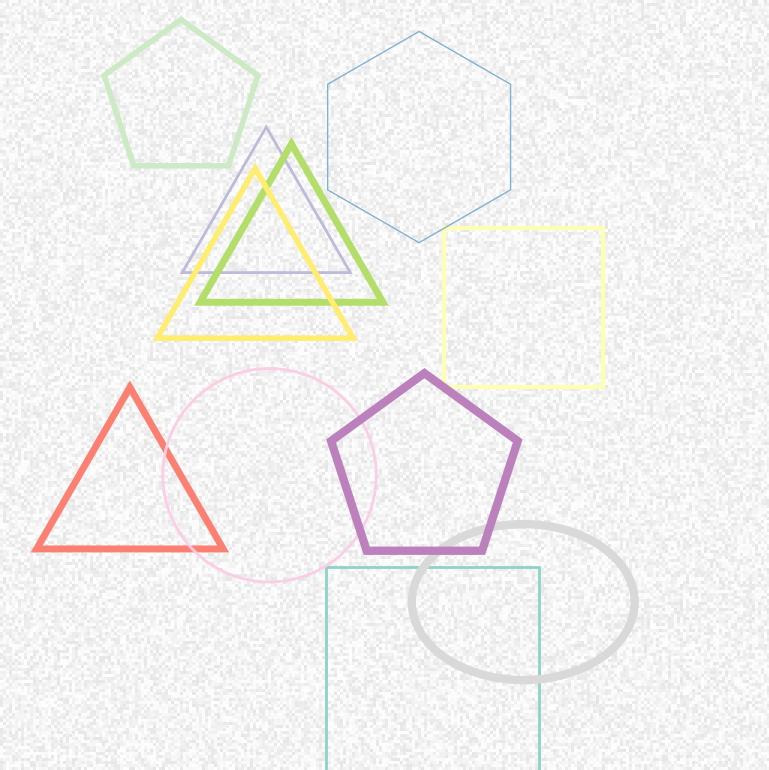[{"shape": "square", "thickness": 1, "radius": 0.69, "center": [0.562, 0.126]}, {"shape": "square", "thickness": 1.5, "radius": 0.52, "center": [0.68, 0.601]}, {"shape": "triangle", "thickness": 1, "radius": 0.63, "center": [0.346, 0.709]}, {"shape": "triangle", "thickness": 2.5, "radius": 0.7, "center": [0.169, 0.357]}, {"shape": "hexagon", "thickness": 0.5, "radius": 0.69, "center": [0.544, 0.822]}, {"shape": "triangle", "thickness": 2.5, "radius": 0.69, "center": [0.378, 0.676]}, {"shape": "circle", "thickness": 1, "radius": 0.69, "center": [0.35, 0.383]}, {"shape": "oval", "thickness": 3, "radius": 0.72, "center": [0.68, 0.218]}, {"shape": "pentagon", "thickness": 3, "radius": 0.64, "center": [0.551, 0.388]}, {"shape": "pentagon", "thickness": 2, "radius": 0.52, "center": [0.235, 0.87]}, {"shape": "triangle", "thickness": 2, "radius": 0.73, "center": [0.331, 0.634]}]